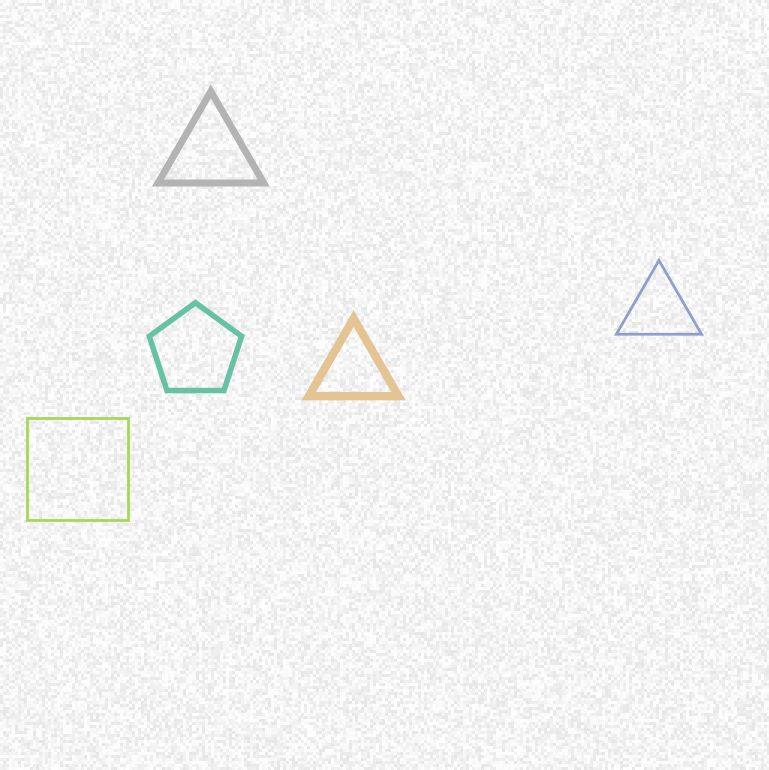[{"shape": "pentagon", "thickness": 2, "radius": 0.32, "center": [0.254, 0.544]}, {"shape": "triangle", "thickness": 1, "radius": 0.32, "center": [0.856, 0.598]}, {"shape": "square", "thickness": 1, "radius": 0.33, "center": [0.101, 0.391]}, {"shape": "triangle", "thickness": 3, "radius": 0.34, "center": [0.459, 0.519]}, {"shape": "triangle", "thickness": 2.5, "radius": 0.4, "center": [0.274, 0.802]}]